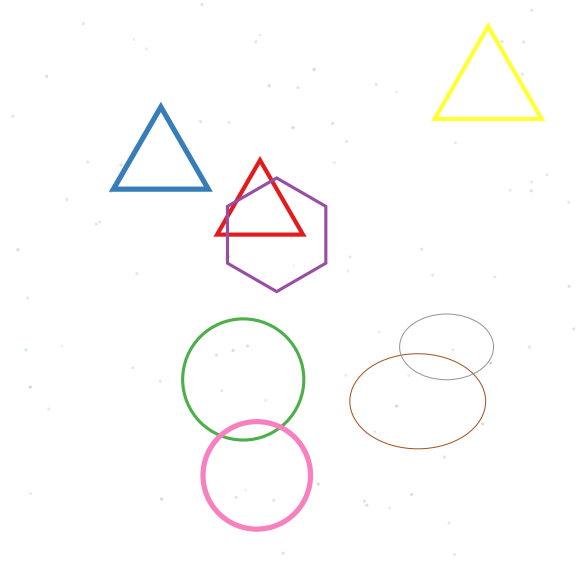[{"shape": "triangle", "thickness": 2, "radius": 0.43, "center": [0.45, 0.636]}, {"shape": "triangle", "thickness": 2.5, "radius": 0.47, "center": [0.279, 0.719]}, {"shape": "circle", "thickness": 1.5, "radius": 0.52, "center": [0.421, 0.342]}, {"shape": "hexagon", "thickness": 1.5, "radius": 0.49, "center": [0.479, 0.593]}, {"shape": "triangle", "thickness": 2, "radius": 0.53, "center": [0.845, 0.847]}, {"shape": "oval", "thickness": 0.5, "radius": 0.59, "center": [0.723, 0.304]}, {"shape": "circle", "thickness": 2.5, "radius": 0.47, "center": [0.445, 0.176]}, {"shape": "oval", "thickness": 0.5, "radius": 0.41, "center": [0.773, 0.398]}]